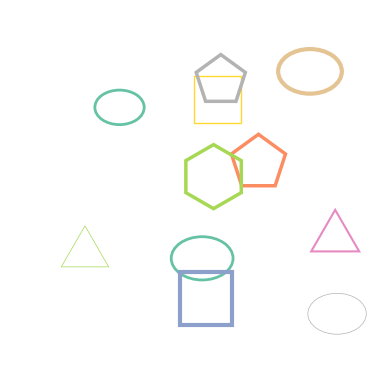[{"shape": "oval", "thickness": 2, "radius": 0.32, "center": [0.31, 0.721]}, {"shape": "oval", "thickness": 2, "radius": 0.4, "center": [0.525, 0.329]}, {"shape": "pentagon", "thickness": 2.5, "radius": 0.37, "center": [0.671, 0.577]}, {"shape": "square", "thickness": 3, "radius": 0.34, "center": [0.535, 0.225]}, {"shape": "triangle", "thickness": 1.5, "radius": 0.36, "center": [0.871, 0.383]}, {"shape": "triangle", "thickness": 0.5, "radius": 0.36, "center": [0.221, 0.342]}, {"shape": "hexagon", "thickness": 2.5, "radius": 0.42, "center": [0.555, 0.541]}, {"shape": "square", "thickness": 1, "radius": 0.31, "center": [0.565, 0.741]}, {"shape": "oval", "thickness": 3, "radius": 0.41, "center": [0.805, 0.815]}, {"shape": "oval", "thickness": 0.5, "radius": 0.38, "center": [0.875, 0.185]}, {"shape": "pentagon", "thickness": 2.5, "radius": 0.34, "center": [0.573, 0.791]}]